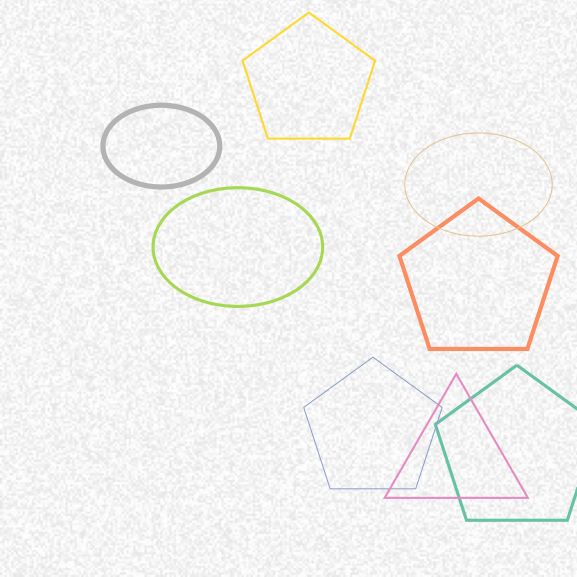[{"shape": "pentagon", "thickness": 1.5, "radius": 0.74, "center": [0.895, 0.218]}, {"shape": "pentagon", "thickness": 2, "radius": 0.72, "center": [0.829, 0.511]}, {"shape": "pentagon", "thickness": 0.5, "radius": 0.63, "center": [0.646, 0.255]}, {"shape": "triangle", "thickness": 1, "radius": 0.72, "center": [0.79, 0.209]}, {"shape": "oval", "thickness": 1.5, "radius": 0.73, "center": [0.412, 0.571]}, {"shape": "pentagon", "thickness": 1, "radius": 0.6, "center": [0.535, 0.857]}, {"shape": "oval", "thickness": 0.5, "radius": 0.64, "center": [0.829, 0.68]}, {"shape": "oval", "thickness": 2.5, "radius": 0.51, "center": [0.279, 0.746]}]